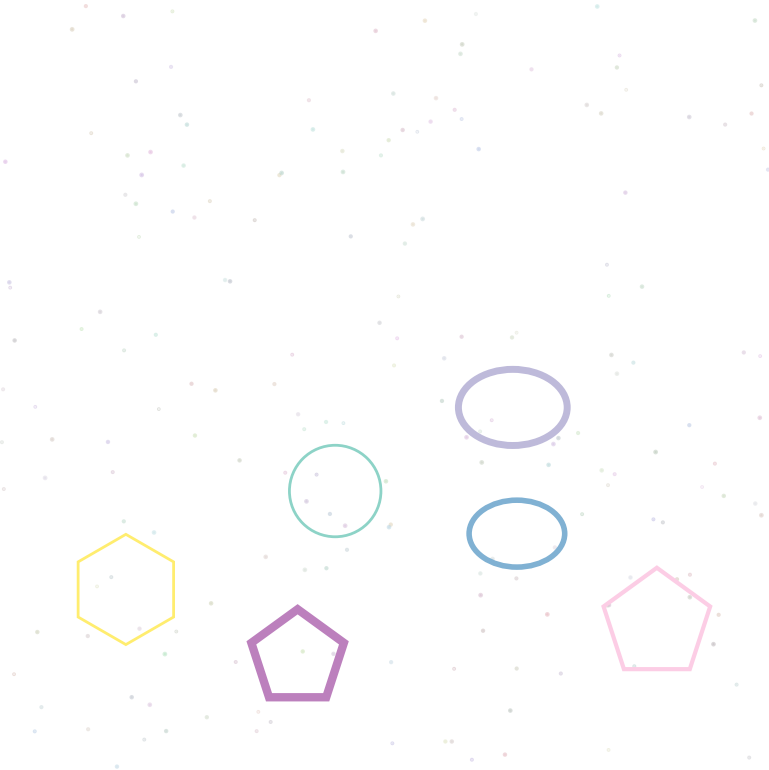[{"shape": "circle", "thickness": 1, "radius": 0.3, "center": [0.435, 0.362]}, {"shape": "oval", "thickness": 2.5, "radius": 0.35, "center": [0.666, 0.471]}, {"shape": "oval", "thickness": 2, "radius": 0.31, "center": [0.671, 0.307]}, {"shape": "pentagon", "thickness": 1.5, "radius": 0.36, "center": [0.853, 0.19]}, {"shape": "pentagon", "thickness": 3, "radius": 0.32, "center": [0.387, 0.146]}, {"shape": "hexagon", "thickness": 1, "radius": 0.36, "center": [0.163, 0.234]}]